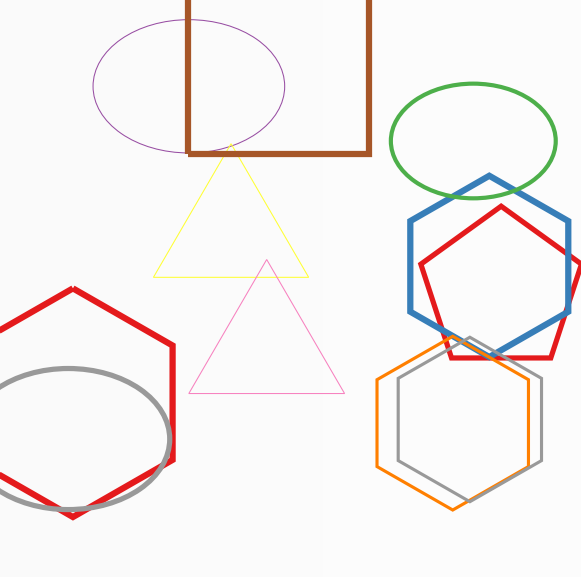[{"shape": "pentagon", "thickness": 2.5, "radius": 0.73, "center": [0.862, 0.497]}, {"shape": "hexagon", "thickness": 3, "radius": 0.99, "center": [0.125, 0.302]}, {"shape": "hexagon", "thickness": 3, "radius": 0.78, "center": [0.842, 0.538]}, {"shape": "oval", "thickness": 2, "radius": 0.71, "center": [0.814, 0.755]}, {"shape": "oval", "thickness": 0.5, "radius": 0.82, "center": [0.325, 0.85]}, {"shape": "hexagon", "thickness": 1.5, "radius": 0.75, "center": [0.779, 0.266]}, {"shape": "triangle", "thickness": 0.5, "radius": 0.77, "center": [0.398, 0.596]}, {"shape": "square", "thickness": 3, "radius": 0.78, "center": [0.479, 0.888]}, {"shape": "triangle", "thickness": 0.5, "radius": 0.77, "center": [0.459, 0.395]}, {"shape": "oval", "thickness": 2.5, "radius": 0.87, "center": [0.118, 0.239]}, {"shape": "hexagon", "thickness": 1.5, "radius": 0.71, "center": [0.808, 0.273]}]